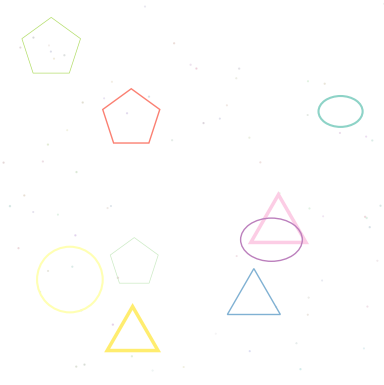[{"shape": "oval", "thickness": 1.5, "radius": 0.29, "center": [0.885, 0.71]}, {"shape": "circle", "thickness": 1.5, "radius": 0.43, "center": [0.182, 0.274]}, {"shape": "pentagon", "thickness": 1, "radius": 0.39, "center": [0.341, 0.692]}, {"shape": "triangle", "thickness": 1, "radius": 0.4, "center": [0.659, 0.223]}, {"shape": "pentagon", "thickness": 0.5, "radius": 0.4, "center": [0.133, 0.875]}, {"shape": "triangle", "thickness": 2.5, "radius": 0.41, "center": [0.723, 0.412]}, {"shape": "oval", "thickness": 1, "radius": 0.4, "center": [0.705, 0.377]}, {"shape": "pentagon", "thickness": 0.5, "radius": 0.33, "center": [0.349, 0.317]}, {"shape": "triangle", "thickness": 2.5, "radius": 0.38, "center": [0.344, 0.128]}]